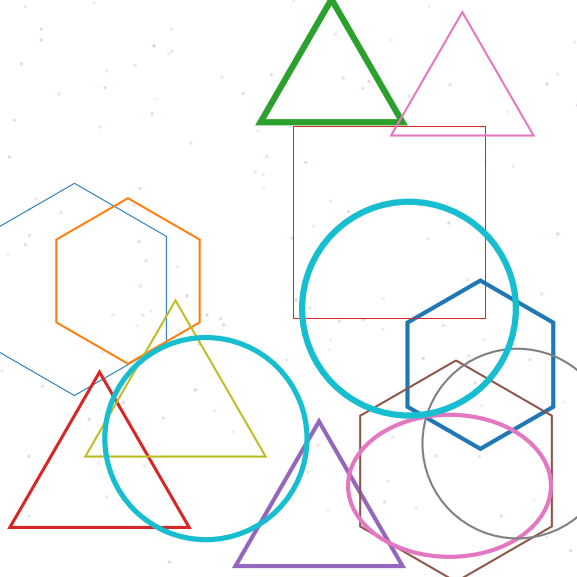[{"shape": "hexagon", "thickness": 2, "radius": 0.73, "center": [0.832, 0.368]}, {"shape": "hexagon", "thickness": 0.5, "radius": 0.92, "center": [0.129, 0.498]}, {"shape": "hexagon", "thickness": 1, "radius": 0.72, "center": [0.222, 0.513]}, {"shape": "triangle", "thickness": 3, "radius": 0.71, "center": [0.574, 0.858]}, {"shape": "triangle", "thickness": 1.5, "radius": 0.9, "center": [0.172, 0.175]}, {"shape": "square", "thickness": 0.5, "radius": 0.83, "center": [0.674, 0.615]}, {"shape": "triangle", "thickness": 2, "radius": 0.83, "center": [0.552, 0.102]}, {"shape": "hexagon", "thickness": 1, "radius": 0.96, "center": [0.79, 0.183]}, {"shape": "oval", "thickness": 2, "radius": 0.88, "center": [0.778, 0.158]}, {"shape": "triangle", "thickness": 1, "radius": 0.71, "center": [0.801, 0.836]}, {"shape": "circle", "thickness": 1, "radius": 0.82, "center": [0.896, 0.231]}, {"shape": "triangle", "thickness": 1, "radius": 0.9, "center": [0.304, 0.299]}, {"shape": "circle", "thickness": 3, "radius": 0.93, "center": [0.708, 0.465]}, {"shape": "circle", "thickness": 2.5, "radius": 0.88, "center": [0.357, 0.24]}]